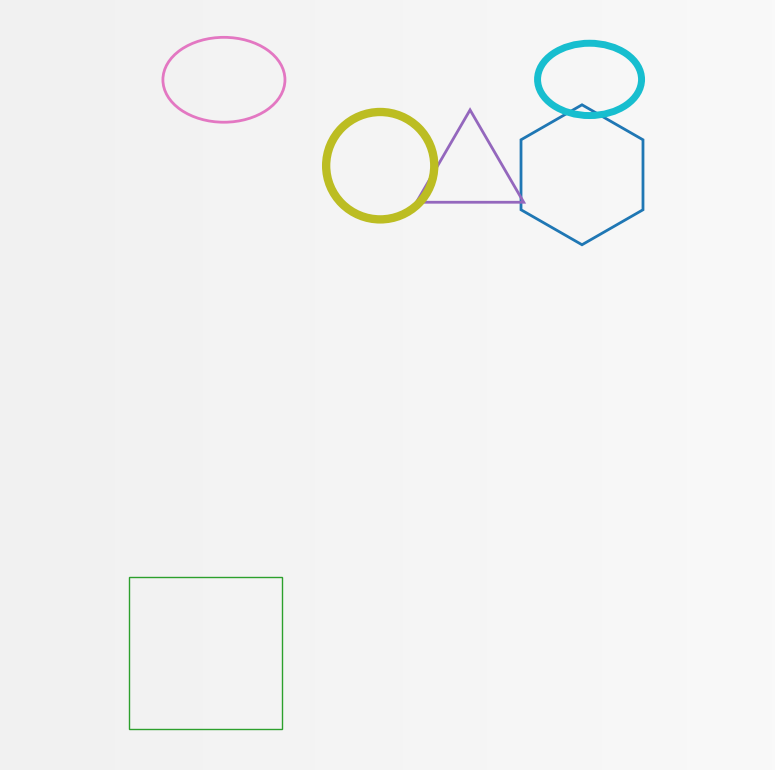[{"shape": "hexagon", "thickness": 1, "radius": 0.45, "center": [0.751, 0.773]}, {"shape": "square", "thickness": 0.5, "radius": 0.49, "center": [0.265, 0.152]}, {"shape": "triangle", "thickness": 1, "radius": 0.4, "center": [0.607, 0.777]}, {"shape": "oval", "thickness": 1, "radius": 0.39, "center": [0.289, 0.896]}, {"shape": "circle", "thickness": 3, "radius": 0.35, "center": [0.491, 0.785]}, {"shape": "oval", "thickness": 2.5, "radius": 0.34, "center": [0.761, 0.897]}]